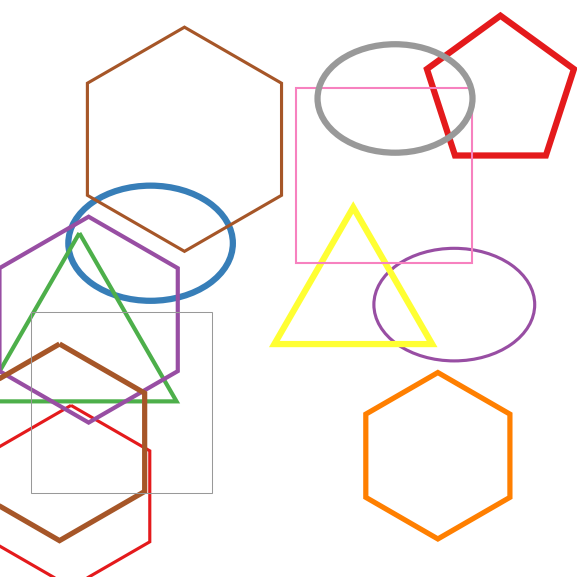[{"shape": "hexagon", "thickness": 1.5, "radius": 0.79, "center": [0.123, 0.14]}, {"shape": "pentagon", "thickness": 3, "radius": 0.67, "center": [0.867, 0.838]}, {"shape": "oval", "thickness": 3, "radius": 0.71, "center": [0.261, 0.578]}, {"shape": "triangle", "thickness": 2, "radius": 0.97, "center": [0.137, 0.401]}, {"shape": "hexagon", "thickness": 2, "radius": 0.89, "center": [0.153, 0.446]}, {"shape": "oval", "thickness": 1.5, "radius": 0.7, "center": [0.787, 0.472]}, {"shape": "hexagon", "thickness": 2.5, "radius": 0.72, "center": [0.758, 0.21]}, {"shape": "triangle", "thickness": 3, "radius": 0.79, "center": [0.612, 0.482]}, {"shape": "hexagon", "thickness": 2.5, "radius": 0.85, "center": [0.103, 0.233]}, {"shape": "hexagon", "thickness": 1.5, "radius": 0.97, "center": [0.319, 0.758]}, {"shape": "square", "thickness": 1, "radius": 0.76, "center": [0.665, 0.695]}, {"shape": "oval", "thickness": 3, "radius": 0.67, "center": [0.684, 0.829]}, {"shape": "square", "thickness": 0.5, "radius": 0.78, "center": [0.21, 0.301]}]